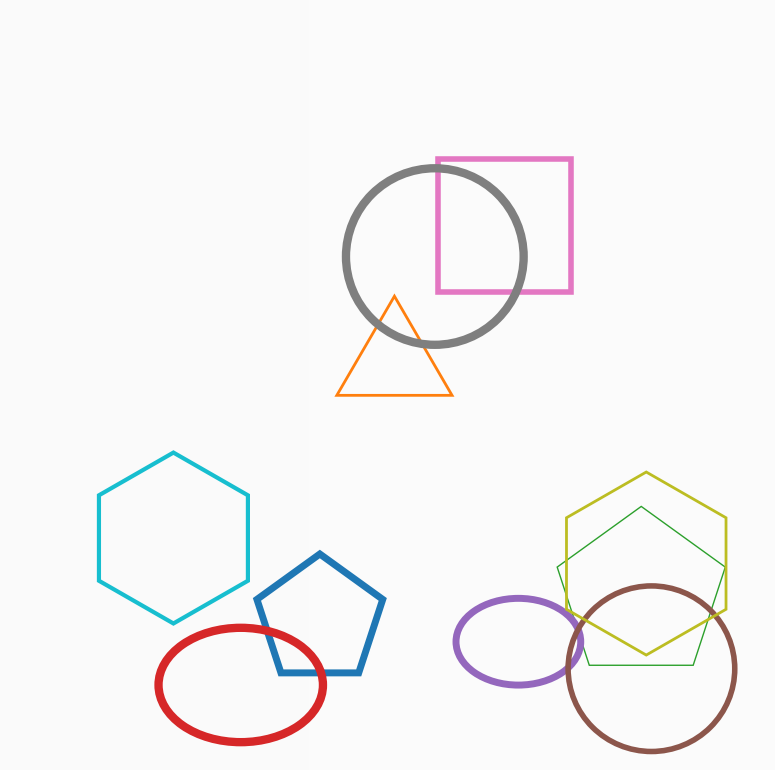[{"shape": "pentagon", "thickness": 2.5, "radius": 0.43, "center": [0.413, 0.195]}, {"shape": "triangle", "thickness": 1, "radius": 0.43, "center": [0.509, 0.529]}, {"shape": "pentagon", "thickness": 0.5, "radius": 0.57, "center": [0.827, 0.228]}, {"shape": "oval", "thickness": 3, "radius": 0.53, "center": [0.311, 0.11]}, {"shape": "oval", "thickness": 2.5, "radius": 0.4, "center": [0.669, 0.167]}, {"shape": "circle", "thickness": 2, "radius": 0.54, "center": [0.841, 0.132]}, {"shape": "square", "thickness": 2, "radius": 0.43, "center": [0.651, 0.707]}, {"shape": "circle", "thickness": 3, "radius": 0.57, "center": [0.561, 0.667]}, {"shape": "hexagon", "thickness": 1, "radius": 0.59, "center": [0.834, 0.268]}, {"shape": "hexagon", "thickness": 1.5, "radius": 0.55, "center": [0.224, 0.301]}]